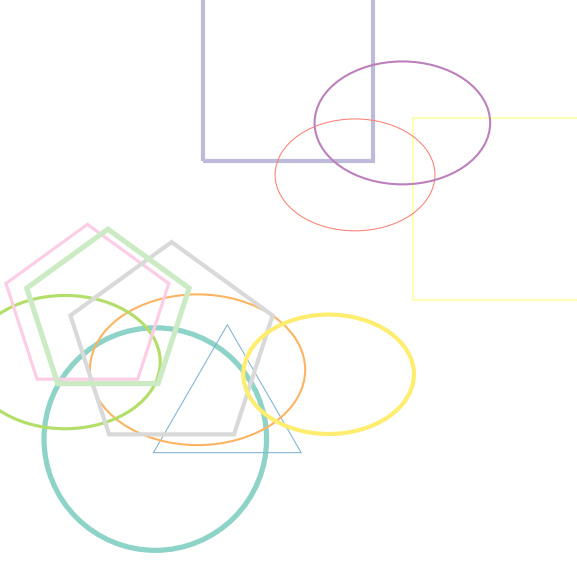[{"shape": "circle", "thickness": 2.5, "radius": 0.96, "center": [0.269, 0.239]}, {"shape": "square", "thickness": 1, "radius": 0.79, "center": [0.872, 0.637]}, {"shape": "square", "thickness": 2, "radius": 0.74, "center": [0.499, 0.868]}, {"shape": "oval", "thickness": 0.5, "radius": 0.69, "center": [0.615, 0.696]}, {"shape": "triangle", "thickness": 0.5, "radius": 0.74, "center": [0.394, 0.289]}, {"shape": "oval", "thickness": 1, "radius": 0.93, "center": [0.342, 0.359]}, {"shape": "oval", "thickness": 1.5, "radius": 0.82, "center": [0.113, 0.372]}, {"shape": "pentagon", "thickness": 1.5, "radius": 0.74, "center": [0.151, 0.462]}, {"shape": "pentagon", "thickness": 2, "radius": 0.92, "center": [0.297, 0.396]}, {"shape": "oval", "thickness": 1, "radius": 0.76, "center": [0.697, 0.786]}, {"shape": "pentagon", "thickness": 2.5, "radius": 0.74, "center": [0.187, 0.454]}, {"shape": "oval", "thickness": 2, "radius": 0.74, "center": [0.569, 0.351]}]